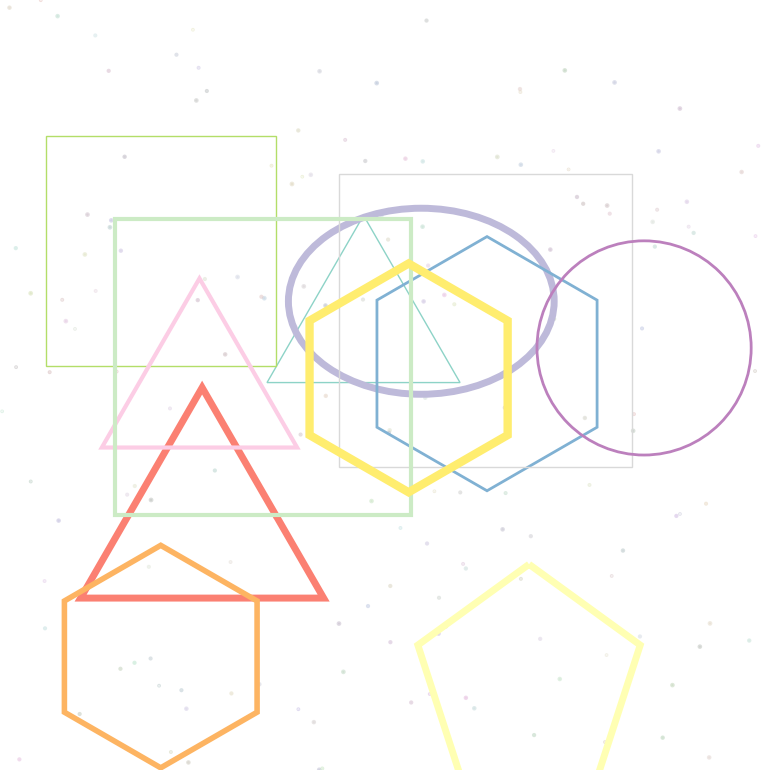[{"shape": "triangle", "thickness": 0.5, "radius": 0.72, "center": [0.472, 0.576]}, {"shape": "pentagon", "thickness": 2.5, "radius": 0.76, "center": [0.687, 0.115]}, {"shape": "oval", "thickness": 2.5, "radius": 0.86, "center": [0.547, 0.609]}, {"shape": "triangle", "thickness": 2.5, "radius": 0.91, "center": [0.263, 0.314]}, {"shape": "hexagon", "thickness": 1, "radius": 0.83, "center": [0.632, 0.528]}, {"shape": "hexagon", "thickness": 2, "radius": 0.72, "center": [0.209, 0.147]}, {"shape": "square", "thickness": 0.5, "radius": 0.75, "center": [0.209, 0.674]}, {"shape": "triangle", "thickness": 1.5, "radius": 0.73, "center": [0.259, 0.492]}, {"shape": "square", "thickness": 0.5, "radius": 0.95, "center": [0.63, 0.583]}, {"shape": "circle", "thickness": 1, "radius": 0.7, "center": [0.836, 0.548]}, {"shape": "square", "thickness": 1.5, "radius": 0.96, "center": [0.342, 0.523]}, {"shape": "hexagon", "thickness": 3, "radius": 0.74, "center": [0.531, 0.509]}]